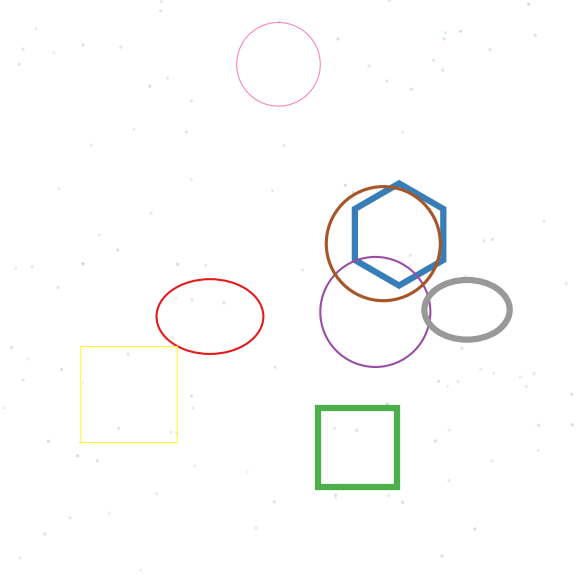[{"shape": "oval", "thickness": 1, "radius": 0.46, "center": [0.364, 0.451]}, {"shape": "hexagon", "thickness": 3, "radius": 0.44, "center": [0.691, 0.593]}, {"shape": "square", "thickness": 3, "radius": 0.34, "center": [0.619, 0.224]}, {"shape": "circle", "thickness": 1, "radius": 0.48, "center": [0.65, 0.459]}, {"shape": "square", "thickness": 0.5, "radius": 0.42, "center": [0.223, 0.317]}, {"shape": "circle", "thickness": 1.5, "radius": 0.49, "center": [0.664, 0.577]}, {"shape": "circle", "thickness": 0.5, "radius": 0.36, "center": [0.482, 0.888]}, {"shape": "oval", "thickness": 3, "radius": 0.37, "center": [0.809, 0.463]}]